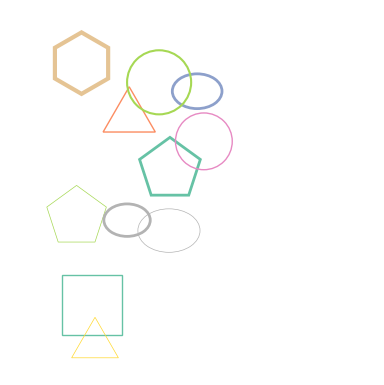[{"shape": "pentagon", "thickness": 2, "radius": 0.41, "center": [0.441, 0.56]}, {"shape": "square", "thickness": 1, "radius": 0.39, "center": [0.24, 0.207]}, {"shape": "triangle", "thickness": 1, "radius": 0.39, "center": [0.336, 0.696]}, {"shape": "oval", "thickness": 2, "radius": 0.32, "center": [0.512, 0.763]}, {"shape": "circle", "thickness": 1, "radius": 0.37, "center": [0.53, 0.633]}, {"shape": "circle", "thickness": 1.5, "radius": 0.42, "center": [0.413, 0.786]}, {"shape": "pentagon", "thickness": 0.5, "radius": 0.41, "center": [0.199, 0.437]}, {"shape": "triangle", "thickness": 0.5, "radius": 0.35, "center": [0.247, 0.106]}, {"shape": "hexagon", "thickness": 3, "radius": 0.4, "center": [0.212, 0.836]}, {"shape": "oval", "thickness": 0.5, "radius": 0.4, "center": [0.439, 0.401]}, {"shape": "oval", "thickness": 2, "radius": 0.3, "center": [0.33, 0.428]}]